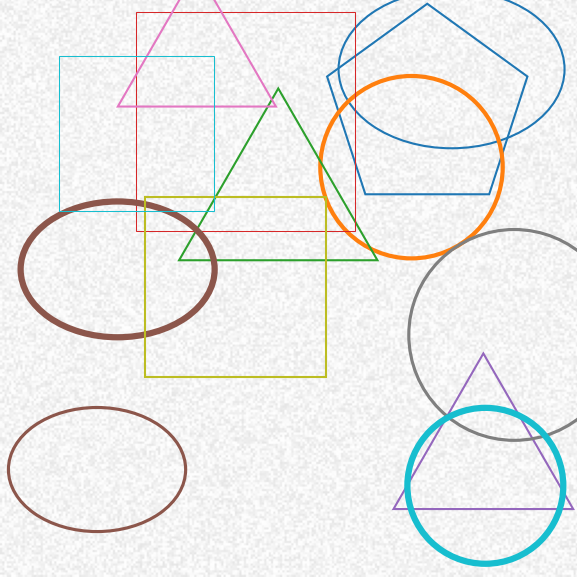[{"shape": "oval", "thickness": 1, "radius": 0.98, "center": [0.782, 0.879]}, {"shape": "pentagon", "thickness": 1, "radius": 0.91, "center": [0.74, 0.81]}, {"shape": "circle", "thickness": 2, "radius": 0.79, "center": [0.713, 0.71]}, {"shape": "triangle", "thickness": 1, "radius": 0.99, "center": [0.482, 0.648]}, {"shape": "square", "thickness": 0.5, "radius": 0.94, "center": [0.425, 0.789]}, {"shape": "triangle", "thickness": 1, "radius": 0.9, "center": [0.837, 0.207]}, {"shape": "oval", "thickness": 3, "radius": 0.84, "center": [0.204, 0.533]}, {"shape": "oval", "thickness": 1.5, "radius": 0.77, "center": [0.168, 0.186]}, {"shape": "triangle", "thickness": 1, "radius": 0.79, "center": [0.341, 0.894]}, {"shape": "circle", "thickness": 1.5, "radius": 0.91, "center": [0.89, 0.419]}, {"shape": "square", "thickness": 1, "radius": 0.78, "center": [0.408, 0.502]}, {"shape": "square", "thickness": 0.5, "radius": 0.67, "center": [0.237, 0.768]}, {"shape": "circle", "thickness": 3, "radius": 0.67, "center": [0.84, 0.158]}]